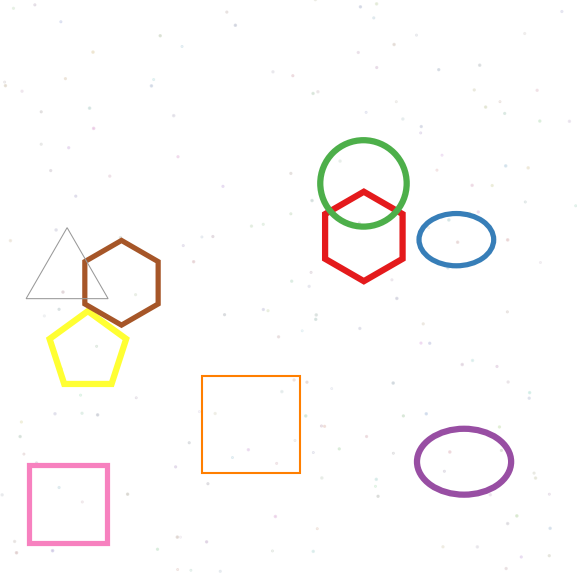[{"shape": "hexagon", "thickness": 3, "radius": 0.39, "center": [0.63, 0.59]}, {"shape": "oval", "thickness": 2.5, "radius": 0.32, "center": [0.79, 0.584]}, {"shape": "circle", "thickness": 3, "radius": 0.37, "center": [0.629, 0.682]}, {"shape": "oval", "thickness": 3, "radius": 0.41, "center": [0.804, 0.2]}, {"shape": "square", "thickness": 1, "radius": 0.42, "center": [0.435, 0.264]}, {"shape": "pentagon", "thickness": 3, "radius": 0.35, "center": [0.152, 0.391]}, {"shape": "hexagon", "thickness": 2.5, "radius": 0.37, "center": [0.21, 0.509]}, {"shape": "square", "thickness": 2.5, "radius": 0.34, "center": [0.118, 0.127]}, {"shape": "triangle", "thickness": 0.5, "radius": 0.41, "center": [0.116, 0.523]}]